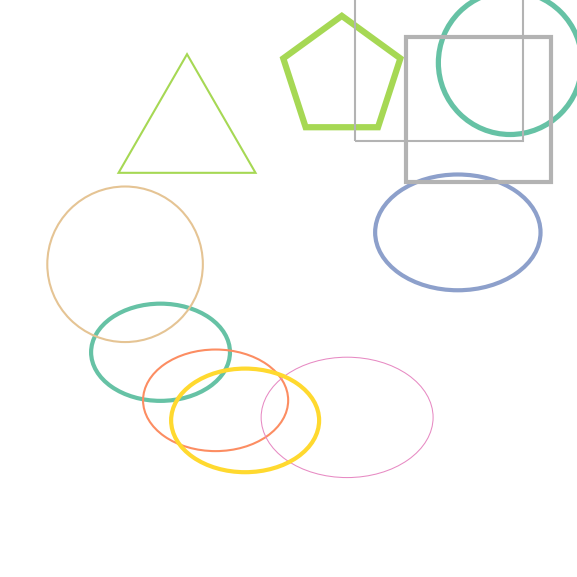[{"shape": "oval", "thickness": 2, "radius": 0.6, "center": [0.278, 0.389]}, {"shape": "circle", "thickness": 2.5, "radius": 0.62, "center": [0.883, 0.89]}, {"shape": "oval", "thickness": 1, "radius": 0.63, "center": [0.373, 0.306]}, {"shape": "oval", "thickness": 2, "radius": 0.72, "center": [0.793, 0.597]}, {"shape": "oval", "thickness": 0.5, "radius": 0.74, "center": [0.601, 0.276]}, {"shape": "triangle", "thickness": 1, "radius": 0.68, "center": [0.324, 0.768]}, {"shape": "pentagon", "thickness": 3, "radius": 0.53, "center": [0.592, 0.865]}, {"shape": "oval", "thickness": 2, "radius": 0.64, "center": [0.424, 0.271]}, {"shape": "circle", "thickness": 1, "radius": 0.67, "center": [0.217, 0.541]}, {"shape": "square", "thickness": 1, "radius": 0.73, "center": [0.76, 0.9]}, {"shape": "square", "thickness": 2, "radius": 0.63, "center": [0.829, 0.81]}]